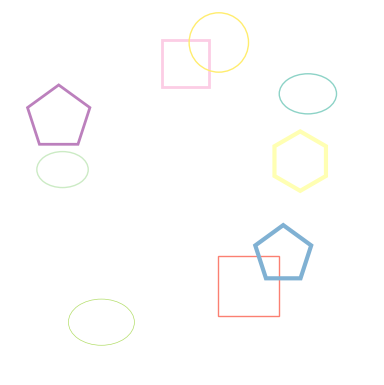[{"shape": "oval", "thickness": 1, "radius": 0.37, "center": [0.8, 0.756]}, {"shape": "hexagon", "thickness": 3, "radius": 0.39, "center": [0.78, 0.582]}, {"shape": "square", "thickness": 1, "radius": 0.39, "center": [0.645, 0.257]}, {"shape": "pentagon", "thickness": 3, "radius": 0.38, "center": [0.736, 0.339]}, {"shape": "oval", "thickness": 0.5, "radius": 0.43, "center": [0.263, 0.163]}, {"shape": "square", "thickness": 2, "radius": 0.3, "center": [0.482, 0.835]}, {"shape": "pentagon", "thickness": 2, "radius": 0.43, "center": [0.152, 0.694]}, {"shape": "oval", "thickness": 1, "radius": 0.33, "center": [0.162, 0.56]}, {"shape": "circle", "thickness": 1, "radius": 0.39, "center": [0.568, 0.89]}]